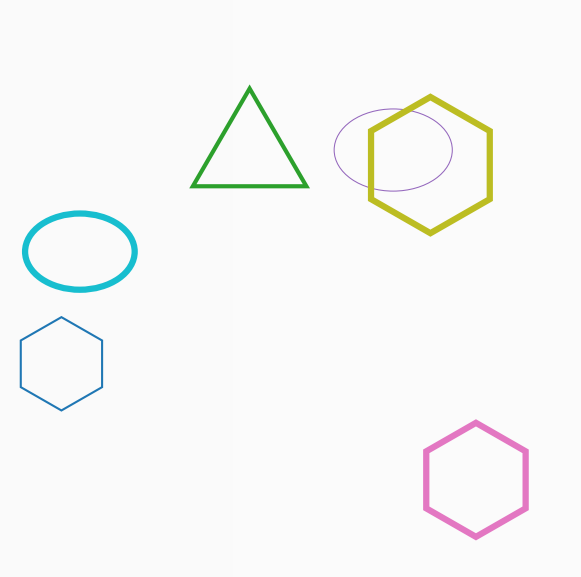[{"shape": "hexagon", "thickness": 1, "radius": 0.4, "center": [0.106, 0.369]}, {"shape": "triangle", "thickness": 2, "radius": 0.56, "center": [0.429, 0.733]}, {"shape": "oval", "thickness": 0.5, "radius": 0.51, "center": [0.677, 0.739]}, {"shape": "hexagon", "thickness": 3, "radius": 0.49, "center": [0.819, 0.168]}, {"shape": "hexagon", "thickness": 3, "radius": 0.59, "center": [0.74, 0.713]}, {"shape": "oval", "thickness": 3, "radius": 0.47, "center": [0.137, 0.563]}]